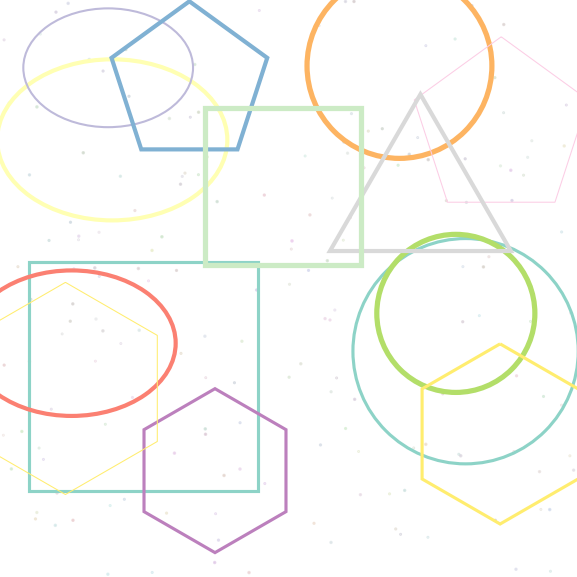[{"shape": "circle", "thickness": 1.5, "radius": 0.98, "center": [0.806, 0.391]}, {"shape": "square", "thickness": 1.5, "radius": 0.99, "center": [0.248, 0.347]}, {"shape": "oval", "thickness": 2, "radius": 1.0, "center": [0.194, 0.757]}, {"shape": "oval", "thickness": 1, "radius": 0.73, "center": [0.187, 0.882]}, {"shape": "oval", "thickness": 2, "radius": 0.9, "center": [0.124, 0.405]}, {"shape": "pentagon", "thickness": 2, "radius": 0.71, "center": [0.328, 0.855]}, {"shape": "circle", "thickness": 2.5, "radius": 0.8, "center": [0.692, 0.885]}, {"shape": "circle", "thickness": 2.5, "radius": 0.68, "center": [0.789, 0.456]}, {"shape": "pentagon", "thickness": 0.5, "radius": 0.79, "center": [0.868, 0.777]}, {"shape": "triangle", "thickness": 2, "radius": 0.9, "center": [0.728, 0.655]}, {"shape": "hexagon", "thickness": 1.5, "radius": 0.71, "center": [0.372, 0.184]}, {"shape": "square", "thickness": 2.5, "radius": 0.68, "center": [0.49, 0.677]}, {"shape": "hexagon", "thickness": 1.5, "radius": 0.78, "center": [0.866, 0.248]}, {"shape": "hexagon", "thickness": 0.5, "radius": 0.92, "center": [0.113, 0.327]}]